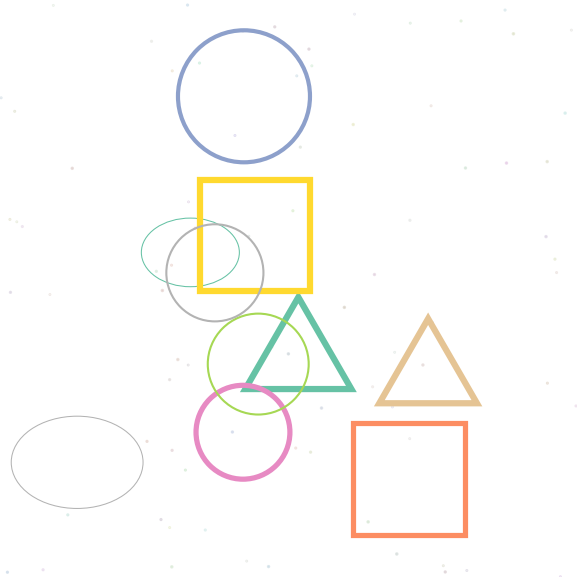[{"shape": "oval", "thickness": 0.5, "radius": 0.42, "center": [0.33, 0.562]}, {"shape": "triangle", "thickness": 3, "radius": 0.53, "center": [0.517, 0.378]}, {"shape": "square", "thickness": 2.5, "radius": 0.49, "center": [0.709, 0.17]}, {"shape": "circle", "thickness": 2, "radius": 0.57, "center": [0.422, 0.832]}, {"shape": "circle", "thickness": 2.5, "radius": 0.41, "center": [0.421, 0.251]}, {"shape": "circle", "thickness": 1, "radius": 0.44, "center": [0.447, 0.369]}, {"shape": "square", "thickness": 3, "radius": 0.48, "center": [0.441, 0.591]}, {"shape": "triangle", "thickness": 3, "radius": 0.49, "center": [0.741, 0.35]}, {"shape": "circle", "thickness": 1, "radius": 0.42, "center": [0.372, 0.527]}, {"shape": "oval", "thickness": 0.5, "radius": 0.57, "center": [0.134, 0.199]}]